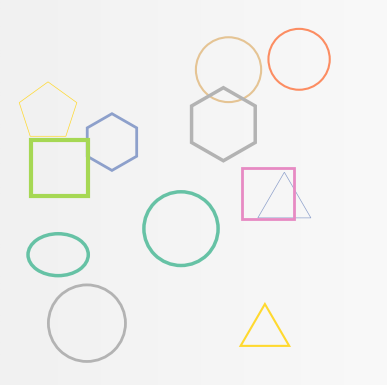[{"shape": "circle", "thickness": 2.5, "radius": 0.48, "center": [0.467, 0.406]}, {"shape": "oval", "thickness": 2.5, "radius": 0.39, "center": [0.15, 0.338]}, {"shape": "circle", "thickness": 1.5, "radius": 0.4, "center": [0.772, 0.846]}, {"shape": "hexagon", "thickness": 2, "radius": 0.37, "center": [0.289, 0.631]}, {"shape": "triangle", "thickness": 0.5, "radius": 0.4, "center": [0.734, 0.474]}, {"shape": "square", "thickness": 2, "radius": 0.34, "center": [0.691, 0.497]}, {"shape": "square", "thickness": 3, "radius": 0.37, "center": [0.154, 0.564]}, {"shape": "pentagon", "thickness": 0.5, "radius": 0.39, "center": [0.124, 0.709]}, {"shape": "triangle", "thickness": 1.5, "radius": 0.36, "center": [0.684, 0.138]}, {"shape": "circle", "thickness": 1.5, "radius": 0.42, "center": [0.59, 0.819]}, {"shape": "circle", "thickness": 2, "radius": 0.5, "center": [0.224, 0.161]}, {"shape": "hexagon", "thickness": 2.5, "radius": 0.47, "center": [0.577, 0.677]}]